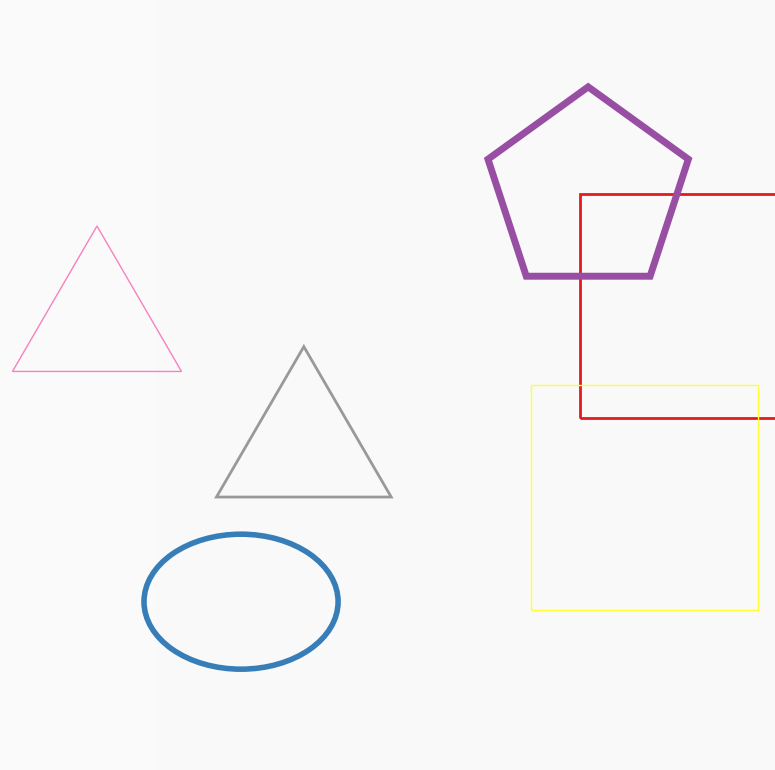[{"shape": "square", "thickness": 1, "radius": 0.73, "center": [0.895, 0.603]}, {"shape": "oval", "thickness": 2, "radius": 0.63, "center": [0.311, 0.219]}, {"shape": "pentagon", "thickness": 2.5, "radius": 0.68, "center": [0.759, 0.751]}, {"shape": "square", "thickness": 0.5, "radius": 0.73, "center": [0.832, 0.354]}, {"shape": "triangle", "thickness": 0.5, "radius": 0.63, "center": [0.125, 0.581]}, {"shape": "triangle", "thickness": 1, "radius": 0.65, "center": [0.392, 0.42]}]